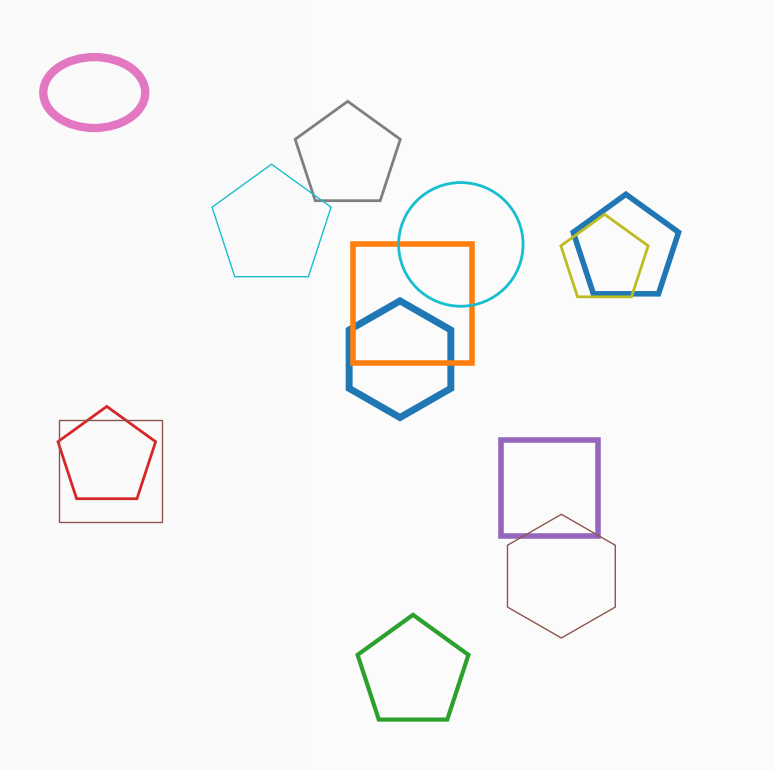[{"shape": "hexagon", "thickness": 2.5, "radius": 0.38, "center": [0.516, 0.534]}, {"shape": "pentagon", "thickness": 2, "radius": 0.36, "center": [0.808, 0.676]}, {"shape": "square", "thickness": 2, "radius": 0.39, "center": [0.532, 0.606]}, {"shape": "pentagon", "thickness": 1.5, "radius": 0.38, "center": [0.533, 0.126]}, {"shape": "pentagon", "thickness": 1, "radius": 0.33, "center": [0.138, 0.406]}, {"shape": "square", "thickness": 2, "radius": 0.31, "center": [0.709, 0.366]}, {"shape": "square", "thickness": 0.5, "radius": 0.33, "center": [0.143, 0.388]}, {"shape": "hexagon", "thickness": 0.5, "radius": 0.4, "center": [0.724, 0.252]}, {"shape": "oval", "thickness": 3, "radius": 0.33, "center": [0.122, 0.88]}, {"shape": "pentagon", "thickness": 1, "radius": 0.36, "center": [0.449, 0.797]}, {"shape": "pentagon", "thickness": 1, "radius": 0.3, "center": [0.78, 0.662]}, {"shape": "circle", "thickness": 1, "radius": 0.4, "center": [0.595, 0.683]}, {"shape": "pentagon", "thickness": 0.5, "radius": 0.4, "center": [0.35, 0.706]}]